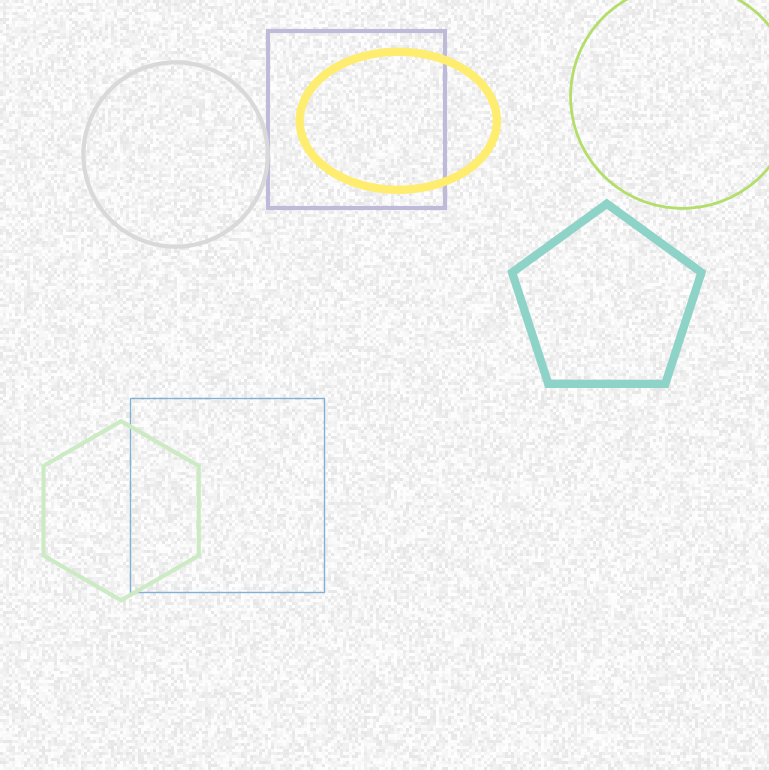[{"shape": "pentagon", "thickness": 3, "radius": 0.65, "center": [0.788, 0.606]}, {"shape": "square", "thickness": 1.5, "radius": 0.57, "center": [0.463, 0.845]}, {"shape": "square", "thickness": 0.5, "radius": 0.63, "center": [0.295, 0.357]}, {"shape": "circle", "thickness": 1, "radius": 0.73, "center": [0.886, 0.875]}, {"shape": "circle", "thickness": 1.5, "radius": 0.6, "center": [0.228, 0.799]}, {"shape": "hexagon", "thickness": 1.5, "radius": 0.58, "center": [0.157, 0.337]}, {"shape": "oval", "thickness": 3, "radius": 0.64, "center": [0.517, 0.843]}]